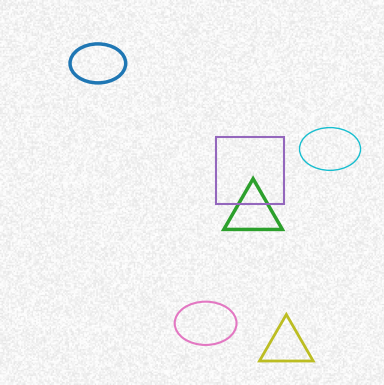[{"shape": "oval", "thickness": 2.5, "radius": 0.36, "center": [0.254, 0.835]}, {"shape": "triangle", "thickness": 2.5, "radius": 0.44, "center": [0.657, 0.448]}, {"shape": "square", "thickness": 1.5, "radius": 0.44, "center": [0.65, 0.557]}, {"shape": "oval", "thickness": 1.5, "radius": 0.4, "center": [0.534, 0.16]}, {"shape": "triangle", "thickness": 2, "radius": 0.4, "center": [0.744, 0.103]}, {"shape": "oval", "thickness": 1, "radius": 0.4, "center": [0.857, 0.613]}]